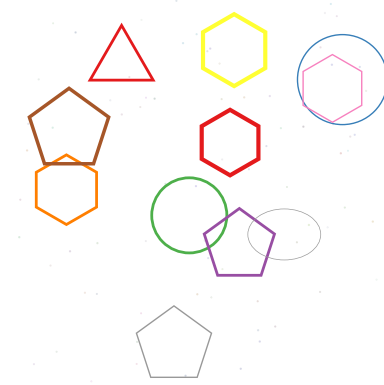[{"shape": "triangle", "thickness": 2, "radius": 0.47, "center": [0.316, 0.839]}, {"shape": "hexagon", "thickness": 3, "radius": 0.43, "center": [0.598, 0.63]}, {"shape": "circle", "thickness": 1, "radius": 0.58, "center": [0.89, 0.793]}, {"shape": "circle", "thickness": 2, "radius": 0.49, "center": [0.492, 0.441]}, {"shape": "pentagon", "thickness": 2, "radius": 0.48, "center": [0.622, 0.363]}, {"shape": "hexagon", "thickness": 2, "radius": 0.45, "center": [0.173, 0.507]}, {"shape": "hexagon", "thickness": 3, "radius": 0.47, "center": [0.608, 0.87]}, {"shape": "pentagon", "thickness": 2.5, "radius": 0.54, "center": [0.179, 0.662]}, {"shape": "hexagon", "thickness": 1, "radius": 0.44, "center": [0.863, 0.77]}, {"shape": "oval", "thickness": 0.5, "radius": 0.47, "center": [0.738, 0.391]}, {"shape": "pentagon", "thickness": 1, "radius": 0.51, "center": [0.452, 0.103]}]